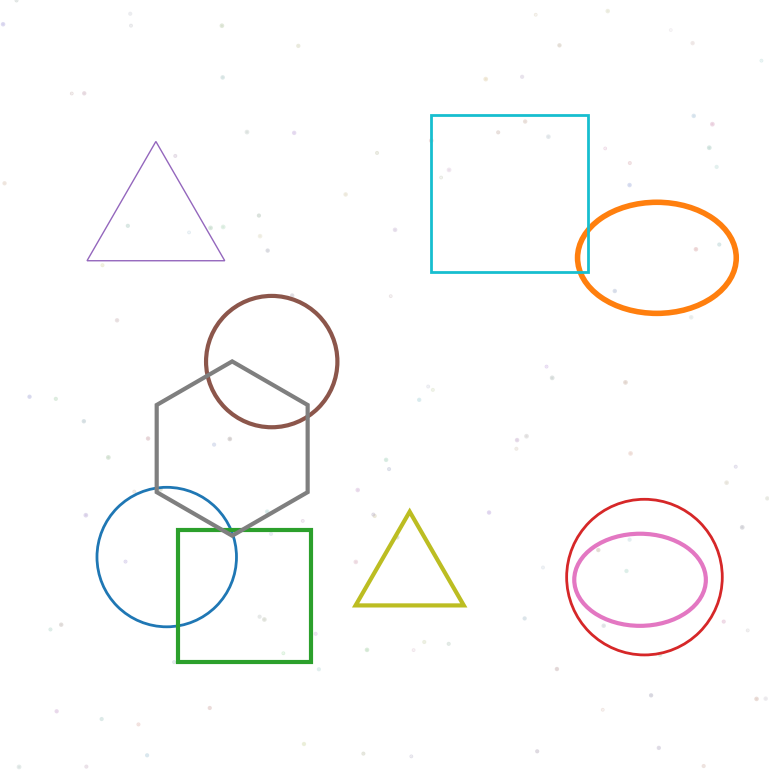[{"shape": "circle", "thickness": 1, "radius": 0.45, "center": [0.217, 0.277]}, {"shape": "oval", "thickness": 2, "radius": 0.52, "center": [0.853, 0.665]}, {"shape": "square", "thickness": 1.5, "radius": 0.43, "center": [0.318, 0.226]}, {"shape": "circle", "thickness": 1, "radius": 0.51, "center": [0.837, 0.251]}, {"shape": "triangle", "thickness": 0.5, "radius": 0.52, "center": [0.202, 0.713]}, {"shape": "circle", "thickness": 1.5, "radius": 0.43, "center": [0.353, 0.53]}, {"shape": "oval", "thickness": 1.5, "radius": 0.43, "center": [0.831, 0.247]}, {"shape": "hexagon", "thickness": 1.5, "radius": 0.57, "center": [0.302, 0.417]}, {"shape": "triangle", "thickness": 1.5, "radius": 0.41, "center": [0.532, 0.254]}, {"shape": "square", "thickness": 1, "radius": 0.51, "center": [0.662, 0.748]}]